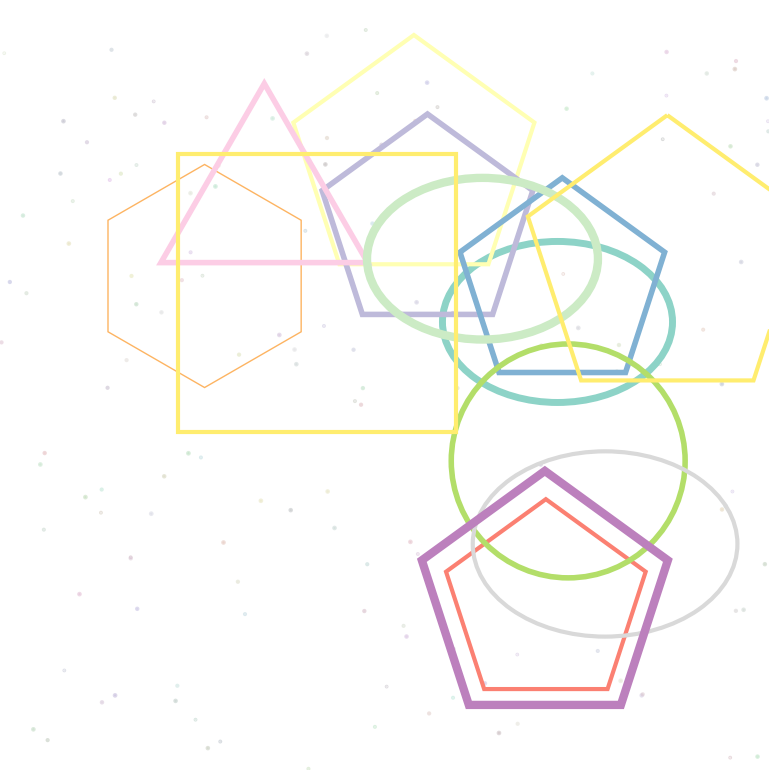[{"shape": "oval", "thickness": 2.5, "radius": 0.75, "center": [0.724, 0.582]}, {"shape": "pentagon", "thickness": 1.5, "radius": 0.82, "center": [0.538, 0.79]}, {"shape": "pentagon", "thickness": 2, "radius": 0.72, "center": [0.555, 0.708]}, {"shape": "pentagon", "thickness": 1.5, "radius": 0.68, "center": [0.709, 0.215]}, {"shape": "pentagon", "thickness": 2, "radius": 0.7, "center": [0.73, 0.629]}, {"shape": "hexagon", "thickness": 0.5, "radius": 0.72, "center": [0.266, 0.642]}, {"shape": "circle", "thickness": 2, "radius": 0.76, "center": [0.738, 0.401]}, {"shape": "triangle", "thickness": 2, "radius": 0.78, "center": [0.343, 0.736]}, {"shape": "oval", "thickness": 1.5, "radius": 0.86, "center": [0.786, 0.294]}, {"shape": "pentagon", "thickness": 3, "radius": 0.84, "center": [0.708, 0.22]}, {"shape": "oval", "thickness": 3, "radius": 0.75, "center": [0.627, 0.664]}, {"shape": "square", "thickness": 1.5, "radius": 0.9, "center": [0.412, 0.62]}, {"shape": "pentagon", "thickness": 1.5, "radius": 0.95, "center": [0.867, 0.66]}]